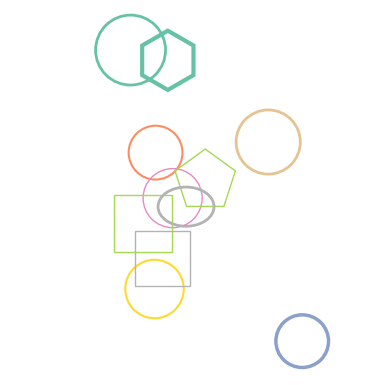[{"shape": "circle", "thickness": 2, "radius": 0.45, "center": [0.339, 0.87]}, {"shape": "hexagon", "thickness": 3, "radius": 0.38, "center": [0.436, 0.843]}, {"shape": "circle", "thickness": 1.5, "radius": 0.35, "center": [0.404, 0.604]}, {"shape": "circle", "thickness": 2.5, "radius": 0.34, "center": [0.785, 0.114]}, {"shape": "circle", "thickness": 1, "radius": 0.38, "center": [0.448, 0.485]}, {"shape": "pentagon", "thickness": 1, "radius": 0.41, "center": [0.533, 0.53]}, {"shape": "square", "thickness": 1, "radius": 0.37, "center": [0.371, 0.419]}, {"shape": "circle", "thickness": 1.5, "radius": 0.38, "center": [0.401, 0.249]}, {"shape": "circle", "thickness": 2, "radius": 0.42, "center": [0.697, 0.631]}, {"shape": "square", "thickness": 1, "radius": 0.36, "center": [0.422, 0.329]}, {"shape": "oval", "thickness": 2, "radius": 0.36, "center": [0.483, 0.463]}]